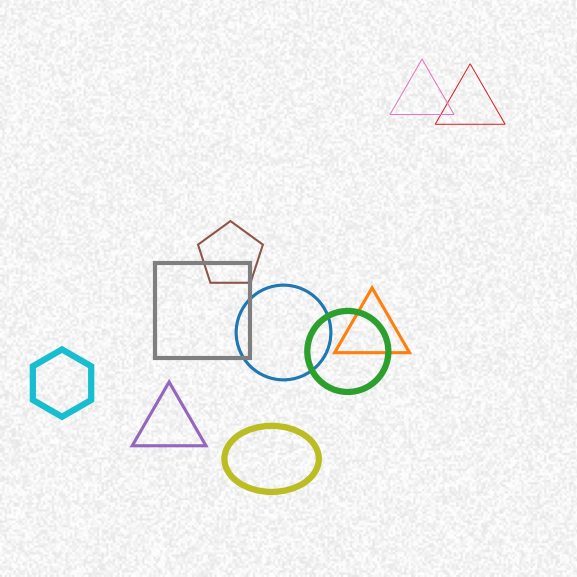[{"shape": "circle", "thickness": 1.5, "radius": 0.41, "center": [0.491, 0.423]}, {"shape": "triangle", "thickness": 1.5, "radius": 0.37, "center": [0.644, 0.426]}, {"shape": "circle", "thickness": 3, "radius": 0.35, "center": [0.602, 0.391]}, {"shape": "triangle", "thickness": 0.5, "radius": 0.35, "center": [0.814, 0.819]}, {"shape": "triangle", "thickness": 1.5, "radius": 0.37, "center": [0.293, 0.264]}, {"shape": "pentagon", "thickness": 1, "radius": 0.3, "center": [0.399, 0.557]}, {"shape": "triangle", "thickness": 0.5, "radius": 0.32, "center": [0.731, 0.833]}, {"shape": "square", "thickness": 2, "radius": 0.41, "center": [0.351, 0.462]}, {"shape": "oval", "thickness": 3, "radius": 0.41, "center": [0.47, 0.205]}, {"shape": "hexagon", "thickness": 3, "radius": 0.29, "center": [0.107, 0.336]}]